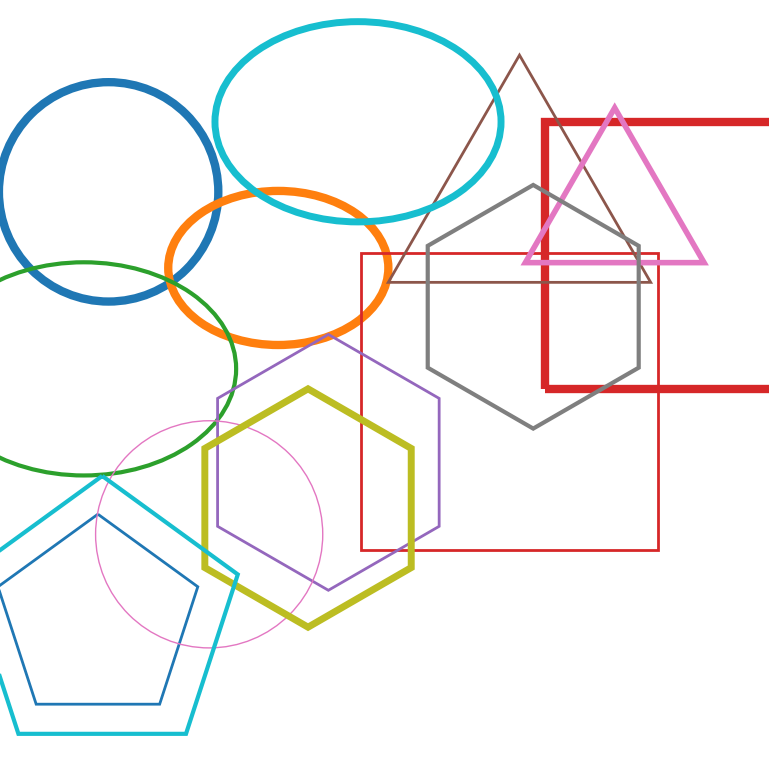[{"shape": "circle", "thickness": 3, "radius": 0.71, "center": [0.141, 0.751]}, {"shape": "pentagon", "thickness": 1, "radius": 0.68, "center": [0.127, 0.196]}, {"shape": "oval", "thickness": 3, "radius": 0.71, "center": [0.361, 0.652]}, {"shape": "oval", "thickness": 1.5, "radius": 0.99, "center": [0.109, 0.521]}, {"shape": "square", "thickness": 3, "radius": 0.87, "center": [0.882, 0.668]}, {"shape": "square", "thickness": 1, "radius": 0.97, "center": [0.662, 0.478]}, {"shape": "hexagon", "thickness": 1, "radius": 0.83, "center": [0.426, 0.4]}, {"shape": "triangle", "thickness": 1, "radius": 0.98, "center": [0.675, 0.732]}, {"shape": "circle", "thickness": 0.5, "radius": 0.74, "center": [0.272, 0.306]}, {"shape": "triangle", "thickness": 2, "radius": 0.67, "center": [0.798, 0.726]}, {"shape": "hexagon", "thickness": 1.5, "radius": 0.79, "center": [0.692, 0.602]}, {"shape": "hexagon", "thickness": 2.5, "radius": 0.77, "center": [0.4, 0.34]}, {"shape": "pentagon", "thickness": 1.5, "radius": 0.93, "center": [0.133, 0.197]}, {"shape": "oval", "thickness": 2.5, "radius": 0.93, "center": [0.465, 0.842]}]